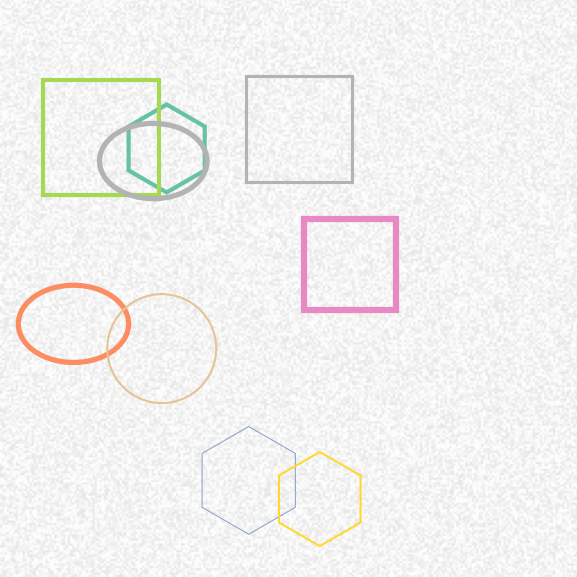[{"shape": "hexagon", "thickness": 2, "radius": 0.38, "center": [0.289, 0.742]}, {"shape": "oval", "thickness": 2.5, "radius": 0.48, "center": [0.127, 0.438]}, {"shape": "hexagon", "thickness": 0.5, "radius": 0.47, "center": [0.431, 0.167]}, {"shape": "square", "thickness": 3, "radius": 0.4, "center": [0.606, 0.541]}, {"shape": "square", "thickness": 2, "radius": 0.5, "center": [0.175, 0.761]}, {"shape": "hexagon", "thickness": 1, "radius": 0.41, "center": [0.554, 0.135]}, {"shape": "circle", "thickness": 1, "radius": 0.47, "center": [0.28, 0.395]}, {"shape": "oval", "thickness": 2.5, "radius": 0.47, "center": [0.265, 0.72]}, {"shape": "square", "thickness": 1.5, "radius": 0.46, "center": [0.518, 0.776]}]